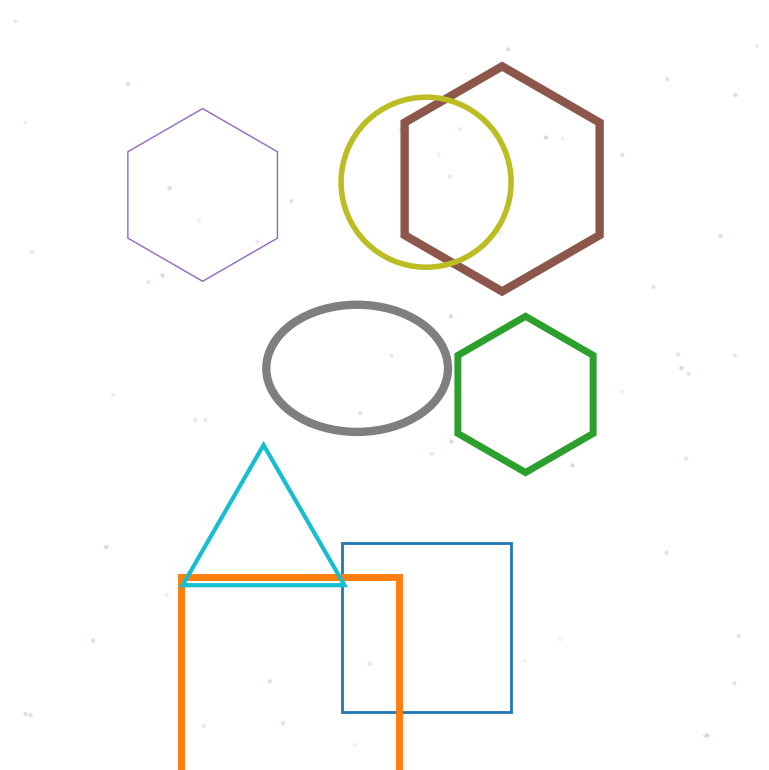[{"shape": "square", "thickness": 1, "radius": 0.55, "center": [0.554, 0.185]}, {"shape": "square", "thickness": 2.5, "radius": 0.71, "center": [0.376, 0.109]}, {"shape": "hexagon", "thickness": 2.5, "radius": 0.51, "center": [0.682, 0.488]}, {"shape": "hexagon", "thickness": 0.5, "radius": 0.56, "center": [0.263, 0.747]}, {"shape": "hexagon", "thickness": 3, "radius": 0.73, "center": [0.652, 0.768]}, {"shape": "oval", "thickness": 3, "radius": 0.59, "center": [0.464, 0.522]}, {"shape": "circle", "thickness": 2, "radius": 0.55, "center": [0.553, 0.763]}, {"shape": "triangle", "thickness": 1.5, "radius": 0.61, "center": [0.342, 0.301]}]